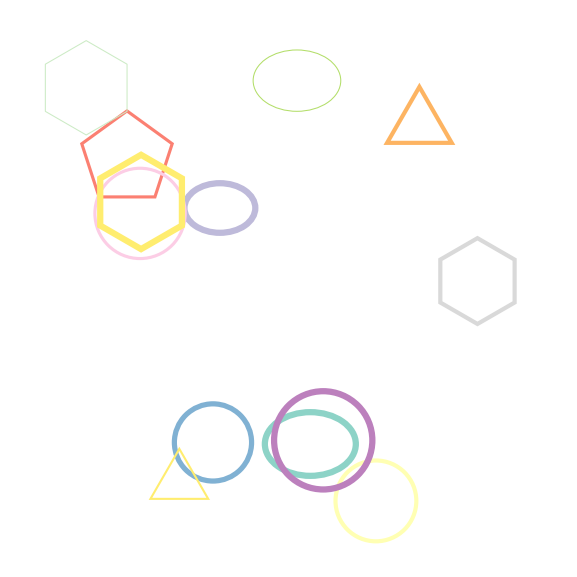[{"shape": "oval", "thickness": 3, "radius": 0.39, "center": [0.537, 0.23]}, {"shape": "circle", "thickness": 2, "radius": 0.35, "center": [0.651, 0.132]}, {"shape": "oval", "thickness": 3, "radius": 0.31, "center": [0.381, 0.639]}, {"shape": "pentagon", "thickness": 1.5, "radius": 0.41, "center": [0.22, 0.725]}, {"shape": "circle", "thickness": 2.5, "radius": 0.33, "center": [0.369, 0.233]}, {"shape": "triangle", "thickness": 2, "radius": 0.32, "center": [0.726, 0.784]}, {"shape": "oval", "thickness": 0.5, "radius": 0.38, "center": [0.514, 0.859]}, {"shape": "circle", "thickness": 1.5, "radius": 0.39, "center": [0.243, 0.63]}, {"shape": "hexagon", "thickness": 2, "radius": 0.37, "center": [0.827, 0.512]}, {"shape": "circle", "thickness": 3, "radius": 0.43, "center": [0.56, 0.237]}, {"shape": "hexagon", "thickness": 0.5, "radius": 0.41, "center": [0.149, 0.847]}, {"shape": "hexagon", "thickness": 3, "radius": 0.41, "center": [0.244, 0.649]}, {"shape": "triangle", "thickness": 1, "radius": 0.29, "center": [0.311, 0.164]}]